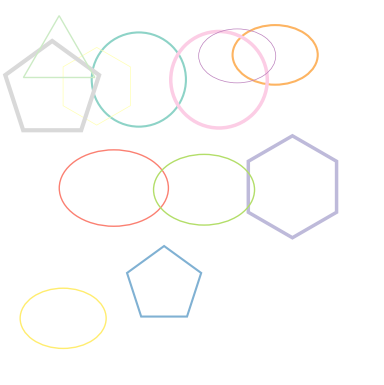[{"shape": "circle", "thickness": 1.5, "radius": 0.61, "center": [0.361, 0.793]}, {"shape": "hexagon", "thickness": 0.5, "radius": 0.5, "center": [0.251, 0.776]}, {"shape": "hexagon", "thickness": 2.5, "radius": 0.66, "center": [0.76, 0.515]}, {"shape": "oval", "thickness": 1, "radius": 0.71, "center": [0.296, 0.512]}, {"shape": "pentagon", "thickness": 1.5, "radius": 0.51, "center": [0.426, 0.26]}, {"shape": "oval", "thickness": 1.5, "radius": 0.55, "center": [0.715, 0.857]}, {"shape": "oval", "thickness": 1, "radius": 0.66, "center": [0.53, 0.507]}, {"shape": "circle", "thickness": 2.5, "radius": 0.63, "center": [0.569, 0.793]}, {"shape": "pentagon", "thickness": 3, "radius": 0.64, "center": [0.136, 0.765]}, {"shape": "oval", "thickness": 0.5, "radius": 0.5, "center": [0.616, 0.855]}, {"shape": "triangle", "thickness": 1, "radius": 0.54, "center": [0.154, 0.852]}, {"shape": "oval", "thickness": 1, "radius": 0.56, "center": [0.164, 0.173]}]